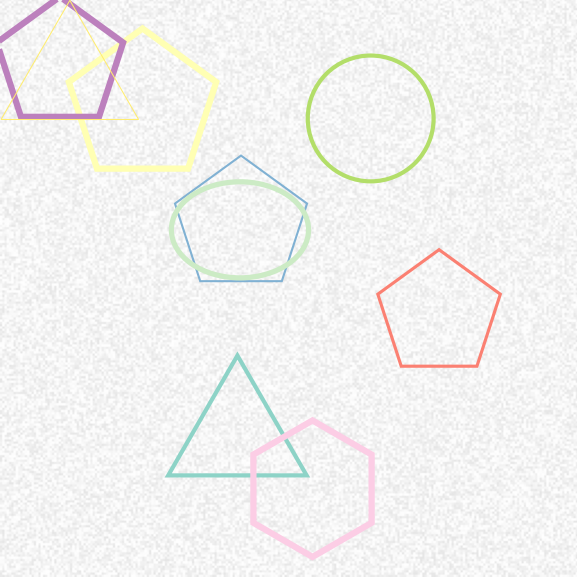[{"shape": "triangle", "thickness": 2, "radius": 0.69, "center": [0.411, 0.245]}, {"shape": "pentagon", "thickness": 3, "radius": 0.67, "center": [0.247, 0.816]}, {"shape": "pentagon", "thickness": 1.5, "radius": 0.56, "center": [0.76, 0.455]}, {"shape": "pentagon", "thickness": 1, "radius": 0.6, "center": [0.417, 0.61]}, {"shape": "circle", "thickness": 2, "radius": 0.54, "center": [0.642, 0.794]}, {"shape": "hexagon", "thickness": 3, "radius": 0.59, "center": [0.541, 0.153]}, {"shape": "pentagon", "thickness": 3, "radius": 0.57, "center": [0.104, 0.89]}, {"shape": "oval", "thickness": 2.5, "radius": 0.59, "center": [0.416, 0.601]}, {"shape": "triangle", "thickness": 0.5, "radius": 0.69, "center": [0.121, 0.861]}]